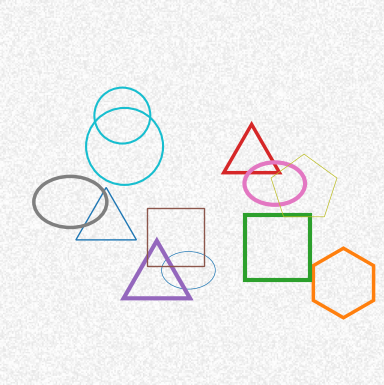[{"shape": "oval", "thickness": 0.5, "radius": 0.35, "center": [0.489, 0.298]}, {"shape": "triangle", "thickness": 1, "radius": 0.45, "center": [0.276, 0.422]}, {"shape": "hexagon", "thickness": 2.5, "radius": 0.45, "center": [0.892, 0.265]}, {"shape": "square", "thickness": 3, "radius": 0.42, "center": [0.721, 0.357]}, {"shape": "triangle", "thickness": 2.5, "radius": 0.42, "center": [0.654, 0.593]}, {"shape": "triangle", "thickness": 3, "radius": 0.5, "center": [0.407, 0.275]}, {"shape": "square", "thickness": 1, "radius": 0.38, "center": [0.456, 0.385]}, {"shape": "oval", "thickness": 3, "radius": 0.39, "center": [0.714, 0.523]}, {"shape": "oval", "thickness": 2.5, "radius": 0.47, "center": [0.183, 0.476]}, {"shape": "pentagon", "thickness": 0.5, "radius": 0.45, "center": [0.79, 0.51]}, {"shape": "circle", "thickness": 1.5, "radius": 0.5, "center": [0.324, 0.62]}, {"shape": "circle", "thickness": 1.5, "radius": 0.36, "center": [0.318, 0.7]}]